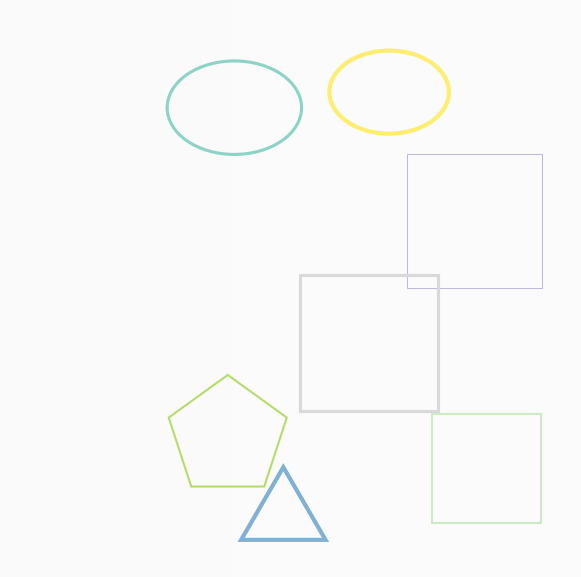[{"shape": "oval", "thickness": 1.5, "radius": 0.58, "center": [0.403, 0.813]}, {"shape": "square", "thickness": 0.5, "radius": 0.58, "center": [0.816, 0.617]}, {"shape": "triangle", "thickness": 2, "radius": 0.42, "center": [0.487, 0.106]}, {"shape": "pentagon", "thickness": 1, "radius": 0.53, "center": [0.392, 0.243]}, {"shape": "square", "thickness": 1.5, "radius": 0.59, "center": [0.635, 0.405]}, {"shape": "square", "thickness": 1, "radius": 0.47, "center": [0.837, 0.188]}, {"shape": "oval", "thickness": 2, "radius": 0.51, "center": [0.67, 0.84]}]